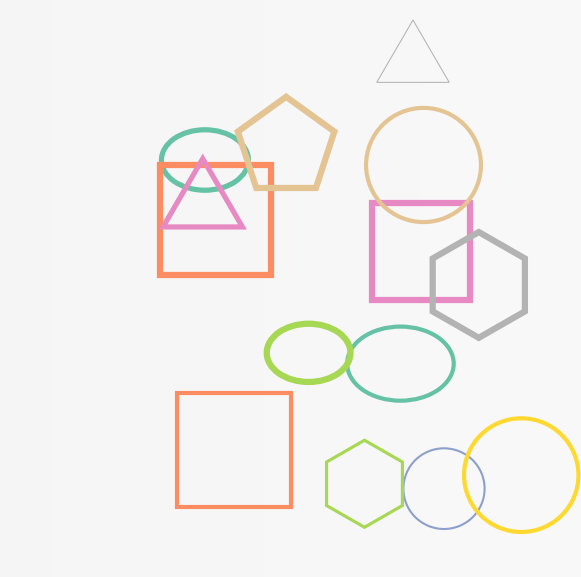[{"shape": "oval", "thickness": 2.5, "radius": 0.37, "center": [0.353, 0.722]}, {"shape": "oval", "thickness": 2, "radius": 0.46, "center": [0.689, 0.369]}, {"shape": "square", "thickness": 3, "radius": 0.48, "center": [0.371, 0.618]}, {"shape": "square", "thickness": 2, "radius": 0.49, "center": [0.402, 0.22]}, {"shape": "circle", "thickness": 1, "radius": 0.35, "center": [0.764, 0.153]}, {"shape": "square", "thickness": 3, "radius": 0.42, "center": [0.725, 0.564]}, {"shape": "triangle", "thickness": 2.5, "radius": 0.39, "center": [0.349, 0.646]}, {"shape": "hexagon", "thickness": 1.5, "radius": 0.38, "center": [0.627, 0.161]}, {"shape": "oval", "thickness": 3, "radius": 0.36, "center": [0.531, 0.388]}, {"shape": "circle", "thickness": 2, "radius": 0.49, "center": [0.897, 0.176]}, {"shape": "pentagon", "thickness": 3, "radius": 0.44, "center": [0.492, 0.744]}, {"shape": "circle", "thickness": 2, "radius": 0.49, "center": [0.729, 0.713]}, {"shape": "hexagon", "thickness": 3, "radius": 0.46, "center": [0.824, 0.506]}, {"shape": "triangle", "thickness": 0.5, "radius": 0.36, "center": [0.71, 0.893]}]